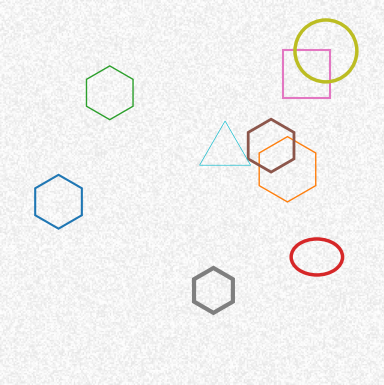[{"shape": "hexagon", "thickness": 1.5, "radius": 0.35, "center": [0.152, 0.476]}, {"shape": "hexagon", "thickness": 1, "radius": 0.42, "center": [0.747, 0.56]}, {"shape": "hexagon", "thickness": 1, "radius": 0.35, "center": [0.285, 0.759]}, {"shape": "oval", "thickness": 2.5, "radius": 0.33, "center": [0.823, 0.333]}, {"shape": "hexagon", "thickness": 2, "radius": 0.34, "center": [0.704, 0.622]}, {"shape": "square", "thickness": 1.5, "radius": 0.31, "center": [0.796, 0.808]}, {"shape": "hexagon", "thickness": 3, "radius": 0.29, "center": [0.554, 0.246]}, {"shape": "circle", "thickness": 2.5, "radius": 0.4, "center": [0.847, 0.868]}, {"shape": "triangle", "thickness": 0.5, "radius": 0.38, "center": [0.585, 0.609]}]